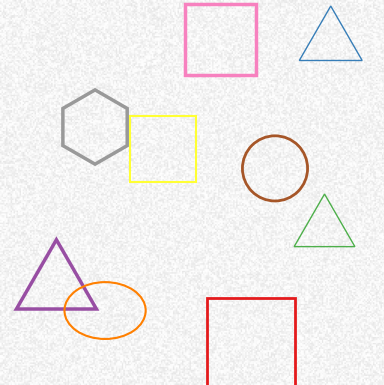[{"shape": "square", "thickness": 2, "radius": 0.57, "center": [0.652, 0.112]}, {"shape": "triangle", "thickness": 1, "radius": 0.47, "center": [0.859, 0.89]}, {"shape": "triangle", "thickness": 1, "radius": 0.46, "center": [0.843, 0.405]}, {"shape": "triangle", "thickness": 2.5, "radius": 0.6, "center": [0.147, 0.257]}, {"shape": "oval", "thickness": 1.5, "radius": 0.53, "center": [0.273, 0.193]}, {"shape": "square", "thickness": 1.5, "radius": 0.43, "center": [0.424, 0.613]}, {"shape": "circle", "thickness": 2, "radius": 0.42, "center": [0.714, 0.563]}, {"shape": "square", "thickness": 2.5, "radius": 0.46, "center": [0.573, 0.898]}, {"shape": "hexagon", "thickness": 2.5, "radius": 0.48, "center": [0.247, 0.67]}]